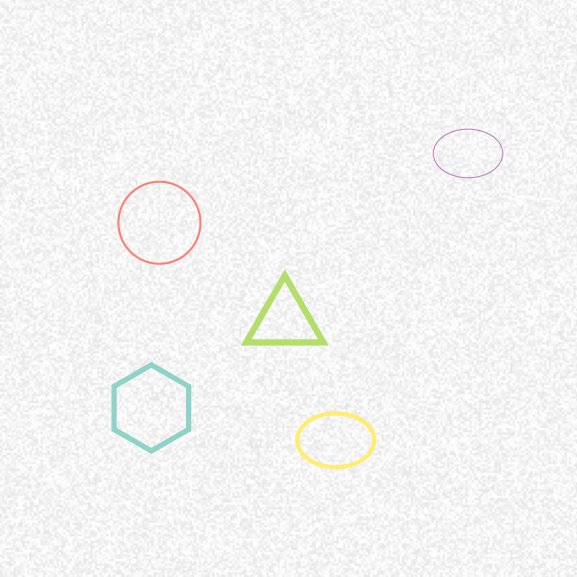[{"shape": "hexagon", "thickness": 2.5, "radius": 0.37, "center": [0.262, 0.293]}, {"shape": "circle", "thickness": 1, "radius": 0.36, "center": [0.276, 0.613]}, {"shape": "triangle", "thickness": 3, "radius": 0.39, "center": [0.493, 0.445]}, {"shape": "oval", "thickness": 0.5, "radius": 0.3, "center": [0.81, 0.733]}, {"shape": "oval", "thickness": 2, "radius": 0.33, "center": [0.581, 0.237]}]